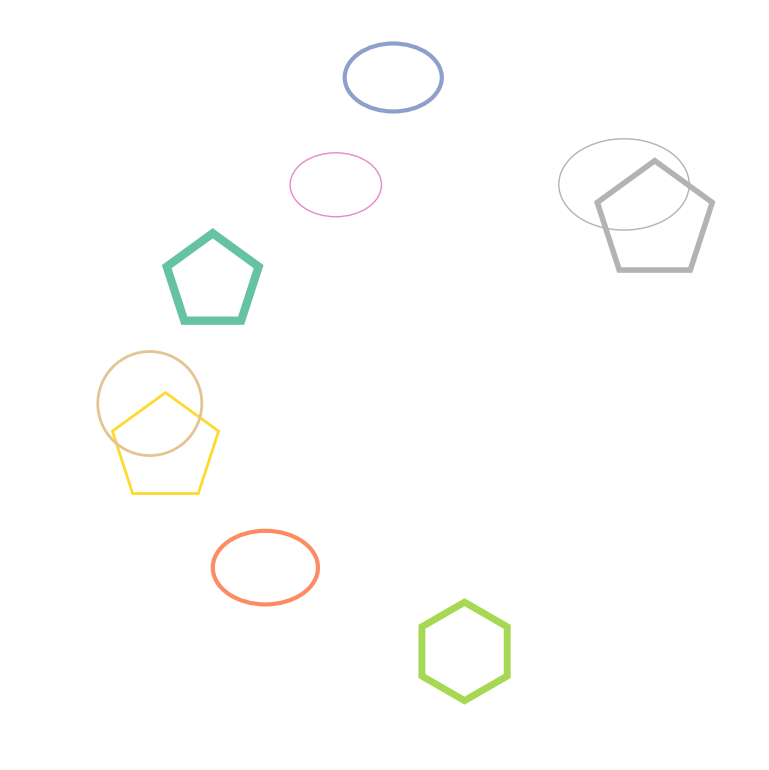[{"shape": "pentagon", "thickness": 3, "radius": 0.31, "center": [0.276, 0.634]}, {"shape": "oval", "thickness": 1.5, "radius": 0.34, "center": [0.345, 0.263]}, {"shape": "oval", "thickness": 1.5, "radius": 0.32, "center": [0.511, 0.899]}, {"shape": "oval", "thickness": 0.5, "radius": 0.3, "center": [0.436, 0.76]}, {"shape": "hexagon", "thickness": 2.5, "radius": 0.32, "center": [0.603, 0.154]}, {"shape": "pentagon", "thickness": 1, "radius": 0.36, "center": [0.215, 0.418]}, {"shape": "circle", "thickness": 1, "radius": 0.34, "center": [0.195, 0.476]}, {"shape": "pentagon", "thickness": 2, "radius": 0.39, "center": [0.85, 0.713]}, {"shape": "oval", "thickness": 0.5, "radius": 0.42, "center": [0.81, 0.76]}]